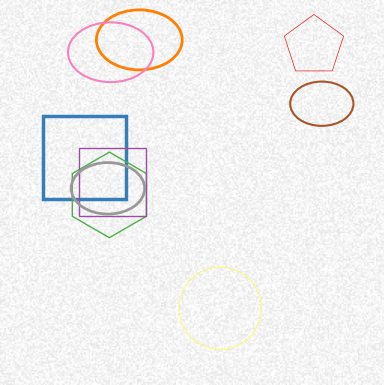[{"shape": "pentagon", "thickness": 0.5, "radius": 0.41, "center": [0.815, 0.881]}, {"shape": "square", "thickness": 2.5, "radius": 0.54, "center": [0.22, 0.591]}, {"shape": "hexagon", "thickness": 1, "radius": 0.56, "center": [0.284, 0.494]}, {"shape": "square", "thickness": 1, "radius": 0.44, "center": [0.292, 0.527]}, {"shape": "oval", "thickness": 2, "radius": 0.56, "center": [0.362, 0.896]}, {"shape": "circle", "thickness": 0.5, "radius": 0.53, "center": [0.572, 0.199]}, {"shape": "oval", "thickness": 1.5, "radius": 0.41, "center": [0.836, 0.731]}, {"shape": "oval", "thickness": 1.5, "radius": 0.55, "center": [0.287, 0.864]}, {"shape": "oval", "thickness": 2, "radius": 0.48, "center": [0.28, 0.511]}]